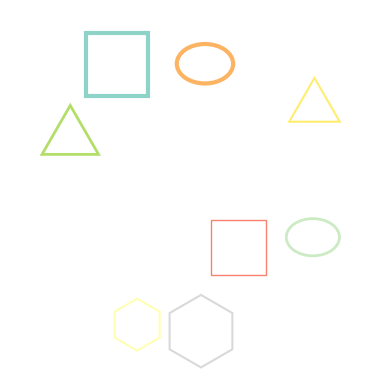[{"shape": "square", "thickness": 3, "radius": 0.4, "center": [0.303, 0.832]}, {"shape": "hexagon", "thickness": 1.5, "radius": 0.34, "center": [0.356, 0.157]}, {"shape": "square", "thickness": 1, "radius": 0.36, "center": [0.621, 0.357]}, {"shape": "oval", "thickness": 3, "radius": 0.37, "center": [0.532, 0.834]}, {"shape": "triangle", "thickness": 2, "radius": 0.42, "center": [0.183, 0.641]}, {"shape": "hexagon", "thickness": 1.5, "radius": 0.47, "center": [0.522, 0.14]}, {"shape": "oval", "thickness": 2, "radius": 0.35, "center": [0.813, 0.384]}, {"shape": "triangle", "thickness": 1.5, "radius": 0.38, "center": [0.817, 0.722]}]